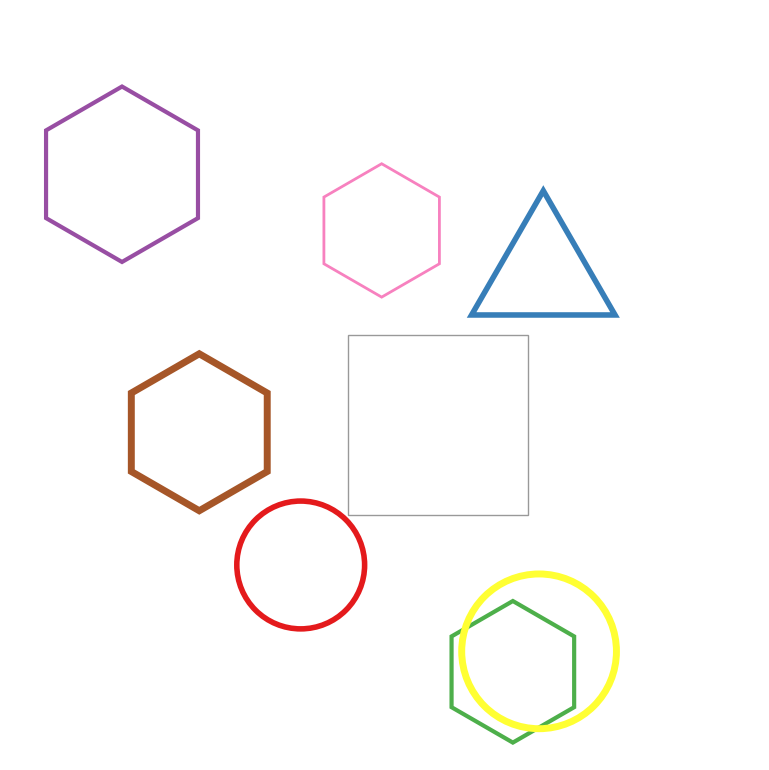[{"shape": "circle", "thickness": 2, "radius": 0.41, "center": [0.391, 0.266]}, {"shape": "triangle", "thickness": 2, "radius": 0.54, "center": [0.706, 0.645]}, {"shape": "hexagon", "thickness": 1.5, "radius": 0.46, "center": [0.666, 0.128]}, {"shape": "hexagon", "thickness": 1.5, "radius": 0.57, "center": [0.158, 0.774]}, {"shape": "circle", "thickness": 2.5, "radius": 0.5, "center": [0.7, 0.154]}, {"shape": "hexagon", "thickness": 2.5, "radius": 0.51, "center": [0.259, 0.439]}, {"shape": "hexagon", "thickness": 1, "radius": 0.43, "center": [0.496, 0.701]}, {"shape": "square", "thickness": 0.5, "radius": 0.58, "center": [0.569, 0.448]}]